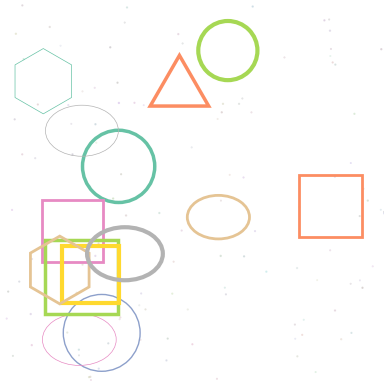[{"shape": "circle", "thickness": 2.5, "radius": 0.47, "center": [0.308, 0.568]}, {"shape": "hexagon", "thickness": 0.5, "radius": 0.42, "center": [0.112, 0.789]}, {"shape": "triangle", "thickness": 2.5, "radius": 0.44, "center": [0.466, 0.768]}, {"shape": "square", "thickness": 2, "radius": 0.4, "center": [0.859, 0.464]}, {"shape": "circle", "thickness": 1, "radius": 0.5, "center": [0.264, 0.135]}, {"shape": "square", "thickness": 2, "radius": 0.4, "center": [0.189, 0.4]}, {"shape": "oval", "thickness": 0.5, "radius": 0.48, "center": [0.206, 0.118]}, {"shape": "circle", "thickness": 3, "radius": 0.38, "center": [0.592, 0.869]}, {"shape": "square", "thickness": 2.5, "radius": 0.48, "center": [0.212, 0.281]}, {"shape": "square", "thickness": 3, "radius": 0.37, "center": [0.234, 0.286]}, {"shape": "oval", "thickness": 2, "radius": 0.4, "center": [0.567, 0.436]}, {"shape": "hexagon", "thickness": 2, "radius": 0.44, "center": [0.155, 0.299]}, {"shape": "oval", "thickness": 3, "radius": 0.49, "center": [0.325, 0.341]}, {"shape": "oval", "thickness": 0.5, "radius": 0.47, "center": [0.213, 0.66]}]